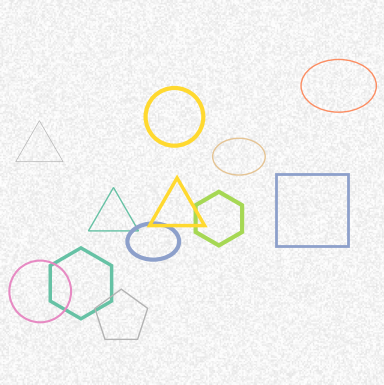[{"shape": "triangle", "thickness": 1, "radius": 0.38, "center": [0.295, 0.438]}, {"shape": "hexagon", "thickness": 2.5, "radius": 0.46, "center": [0.21, 0.264]}, {"shape": "oval", "thickness": 1, "radius": 0.49, "center": [0.88, 0.777]}, {"shape": "oval", "thickness": 3, "radius": 0.34, "center": [0.398, 0.373]}, {"shape": "square", "thickness": 2, "radius": 0.47, "center": [0.811, 0.455]}, {"shape": "circle", "thickness": 1.5, "radius": 0.4, "center": [0.104, 0.243]}, {"shape": "hexagon", "thickness": 3, "radius": 0.35, "center": [0.568, 0.432]}, {"shape": "circle", "thickness": 3, "radius": 0.37, "center": [0.453, 0.697]}, {"shape": "triangle", "thickness": 2.5, "radius": 0.41, "center": [0.46, 0.455]}, {"shape": "oval", "thickness": 1, "radius": 0.34, "center": [0.621, 0.593]}, {"shape": "pentagon", "thickness": 1, "radius": 0.36, "center": [0.315, 0.177]}, {"shape": "triangle", "thickness": 0.5, "radius": 0.36, "center": [0.102, 0.616]}]